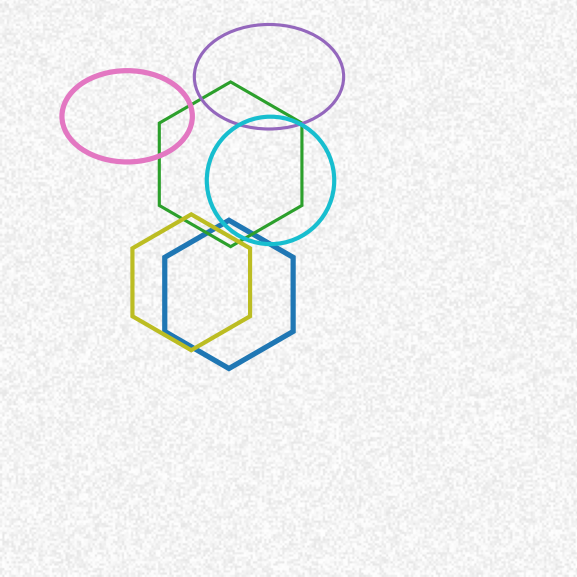[{"shape": "hexagon", "thickness": 2.5, "radius": 0.64, "center": [0.396, 0.489]}, {"shape": "hexagon", "thickness": 1.5, "radius": 0.71, "center": [0.399, 0.715]}, {"shape": "oval", "thickness": 1.5, "radius": 0.65, "center": [0.466, 0.866]}, {"shape": "oval", "thickness": 2.5, "radius": 0.56, "center": [0.22, 0.798]}, {"shape": "hexagon", "thickness": 2, "radius": 0.59, "center": [0.331, 0.51]}, {"shape": "circle", "thickness": 2, "radius": 0.55, "center": [0.468, 0.687]}]